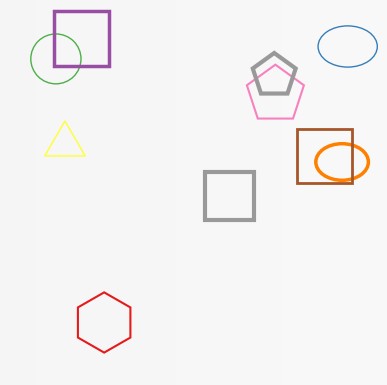[{"shape": "hexagon", "thickness": 1.5, "radius": 0.39, "center": [0.269, 0.162]}, {"shape": "oval", "thickness": 1, "radius": 0.38, "center": [0.897, 0.879]}, {"shape": "circle", "thickness": 1, "radius": 0.32, "center": [0.144, 0.847]}, {"shape": "square", "thickness": 2.5, "radius": 0.36, "center": [0.211, 0.9]}, {"shape": "oval", "thickness": 2.5, "radius": 0.34, "center": [0.883, 0.579]}, {"shape": "triangle", "thickness": 1, "radius": 0.3, "center": [0.168, 0.625]}, {"shape": "square", "thickness": 2, "radius": 0.35, "center": [0.837, 0.595]}, {"shape": "pentagon", "thickness": 1.5, "radius": 0.39, "center": [0.711, 0.755]}, {"shape": "pentagon", "thickness": 3, "radius": 0.29, "center": [0.708, 0.804]}, {"shape": "square", "thickness": 3, "radius": 0.31, "center": [0.592, 0.491]}]